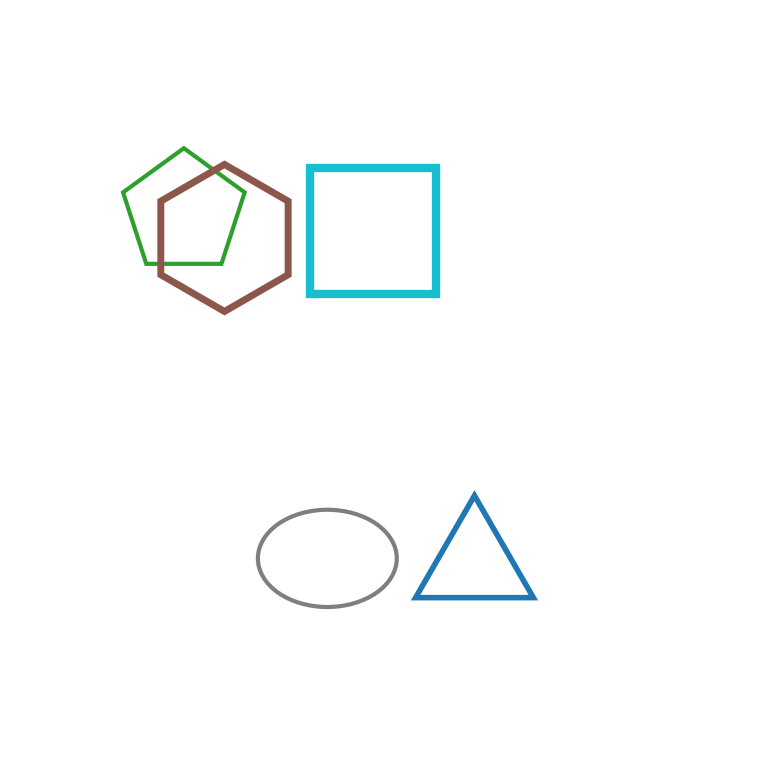[{"shape": "triangle", "thickness": 2, "radius": 0.44, "center": [0.616, 0.268]}, {"shape": "pentagon", "thickness": 1.5, "radius": 0.42, "center": [0.239, 0.725]}, {"shape": "hexagon", "thickness": 2.5, "radius": 0.48, "center": [0.292, 0.691]}, {"shape": "oval", "thickness": 1.5, "radius": 0.45, "center": [0.425, 0.275]}, {"shape": "square", "thickness": 3, "radius": 0.41, "center": [0.484, 0.7]}]